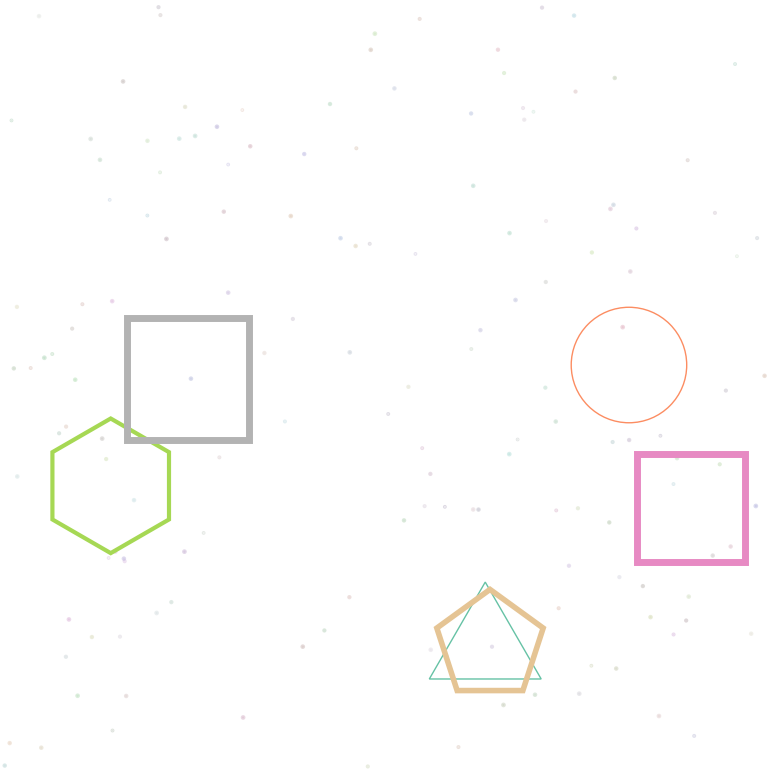[{"shape": "triangle", "thickness": 0.5, "radius": 0.42, "center": [0.63, 0.16]}, {"shape": "circle", "thickness": 0.5, "radius": 0.37, "center": [0.817, 0.526]}, {"shape": "square", "thickness": 2.5, "radius": 0.35, "center": [0.897, 0.34]}, {"shape": "hexagon", "thickness": 1.5, "radius": 0.44, "center": [0.144, 0.369]}, {"shape": "pentagon", "thickness": 2, "radius": 0.36, "center": [0.636, 0.162]}, {"shape": "square", "thickness": 2.5, "radius": 0.4, "center": [0.244, 0.508]}]